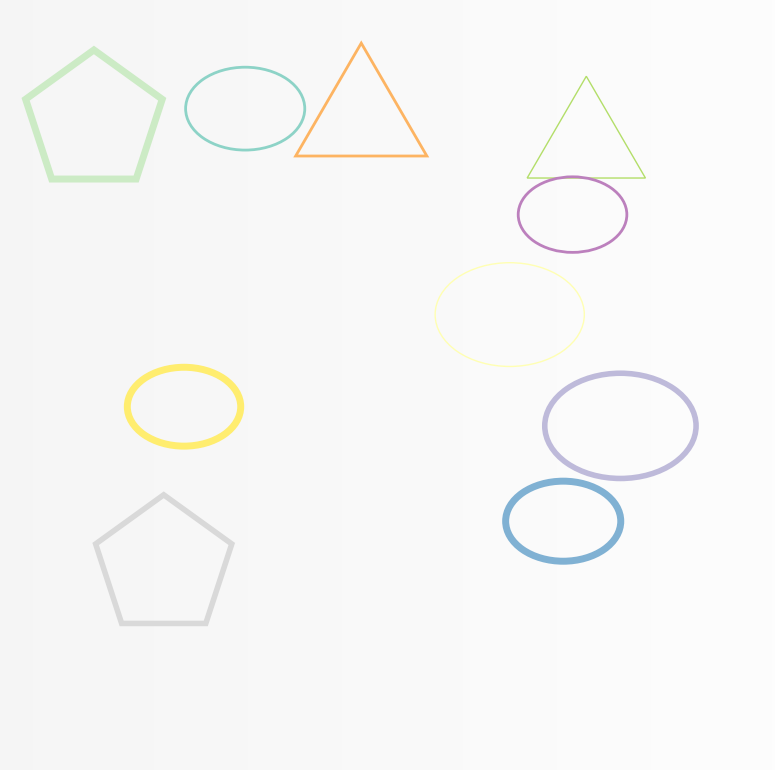[{"shape": "oval", "thickness": 1, "radius": 0.38, "center": [0.316, 0.859]}, {"shape": "oval", "thickness": 0.5, "radius": 0.48, "center": [0.658, 0.591]}, {"shape": "oval", "thickness": 2, "radius": 0.49, "center": [0.801, 0.447]}, {"shape": "oval", "thickness": 2.5, "radius": 0.37, "center": [0.727, 0.323]}, {"shape": "triangle", "thickness": 1, "radius": 0.49, "center": [0.466, 0.846]}, {"shape": "triangle", "thickness": 0.5, "radius": 0.44, "center": [0.757, 0.813]}, {"shape": "pentagon", "thickness": 2, "radius": 0.46, "center": [0.211, 0.265]}, {"shape": "oval", "thickness": 1, "radius": 0.35, "center": [0.739, 0.721]}, {"shape": "pentagon", "thickness": 2.5, "radius": 0.46, "center": [0.121, 0.842]}, {"shape": "oval", "thickness": 2.5, "radius": 0.37, "center": [0.237, 0.472]}]